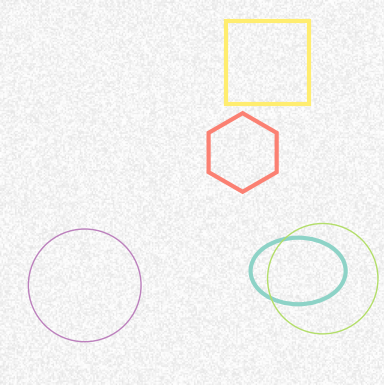[{"shape": "oval", "thickness": 3, "radius": 0.62, "center": [0.774, 0.296]}, {"shape": "hexagon", "thickness": 3, "radius": 0.51, "center": [0.63, 0.604]}, {"shape": "circle", "thickness": 1, "radius": 0.72, "center": [0.838, 0.276]}, {"shape": "circle", "thickness": 1, "radius": 0.73, "center": [0.22, 0.259]}, {"shape": "square", "thickness": 3, "radius": 0.54, "center": [0.694, 0.839]}]